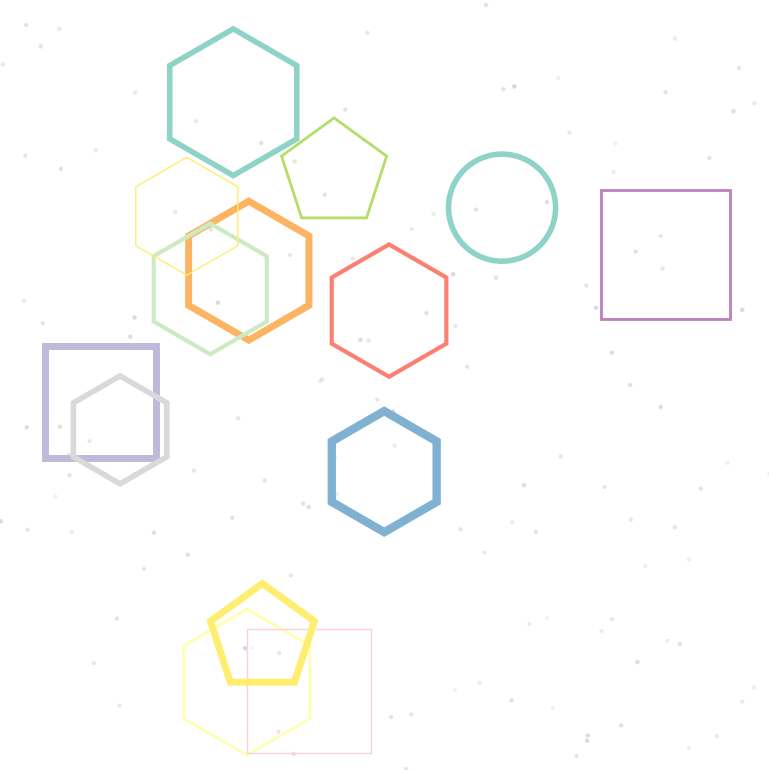[{"shape": "hexagon", "thickness": 2, "radius": 0.48, "center": [0.303, 0.867]}, {"shape": "circle", "thickness": 2, "radius": 0.35, "center": [0.652, 0.73]}, {"shape": "hexagon", "thickness": 1, "radius": 0.47, "center": [0.321, 0.114]}, {"shape": "square", "thickness": 2.5, "radius": 0.36, "center": [0.13, 0.478]}, {"shape": "hexagon", "thickness": 1.5, "radius": 0.43, "center": [0.505, 0.597]}, {"shape": "hexagon", "thickness": 3, "radius": 0.39, "center": [0.499, 0.387]}, {"shape": "hexagon", "thickness": 2.5, "radius": 0.45, "center": [0.323, 0.648]}, {"shape": "pentagon", "thickness": 1, "radius": 0.36, "center": [0.434, 0.775]}, {"shape": "square", "thickness": 0.5, "radius": 0.4, "center": [0.402, 0.102]}, {"shape": "hexagon", "thickness": 2, "radius": 0.35, "center": [0.156, 0.442]}, {"shape": "square", "thickness": 1, "radius": 0.42, "center": [0.865, 0.67]}, {"shape": "hexagon", "thickness": 1.5, "radius": 0.42, "center": [0.273, 0.625]}, {"shape": "hexagon", "thickness": 0.5, "radius": 0.38, "center": [0.243, 0.719]}, {"shape": "pentagon", "thickness": 2.5, "radius": 0.35, "center": [0.341, 0.171]}]